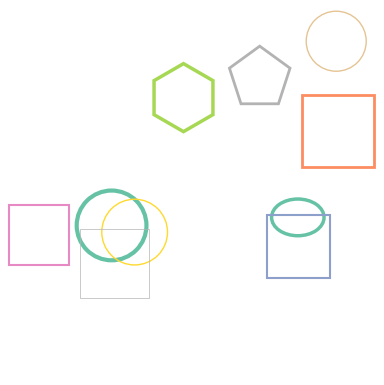[{"shape": "oval", "thickness": 2.5, "radius": 0.34, "center": [0.774, 0.435]}, {"shape": "circle", "thickness": 3, "radius": 0.45, "center": [0.29, 0.415]}, {"shape": "square", "thickness": 2, "radius": 0.47, "center": [0.879, 0.66]}, {"shape": "square", "thickness": 1.5, "radius": 0.41, "center": [0.776, 0.359]}, {"shape": "square", "thickness": 1.5, "radius": 0.39, "center": [0.101, 0.39]}, {"shape": "hexagon", "thickness": 2.5, "radius": 0.44, "center": [0.477, 0.746]}, {"shape": "circle", "thickness": 1, "radius": 0.43, "center": [0.35, 0.397]}, {"shape": "circle", "thickness": 1, "radius": 0.39, "center": [0.873, 0.893]}, {"shape": "pentagon", "thickness": 2, "radius": 0.41, "center": [0.675, 0.797]}, {"shape": "square", "thickness": 0.5, "radius": 0.45, "center": [0.299, 0.316]}]